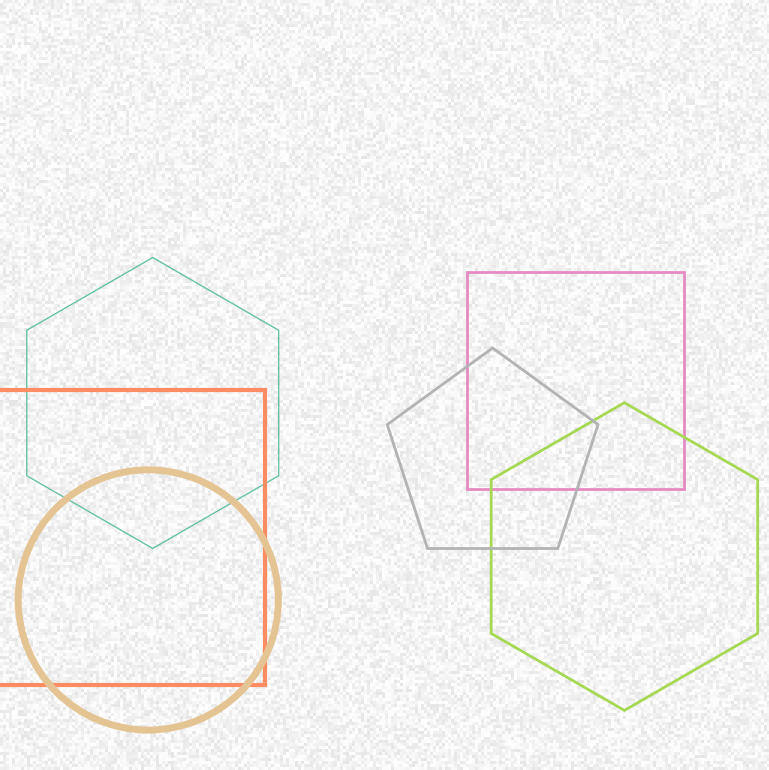[{"shape": "hexagon", "thickness": 0.5, "radius": 0.94, "center": [0.198, 0.477]}, {"shape": "square", "thickness": 1.5, "radius": 0.96, "center": [0.152, 0.302]}, {"shape": "square", "thickness": 1, "radius": 0.71, "center": [0.747, 0.506]}, {"shape": "hexagon", "thickness": 1, "radius": 1.0, "center": [0.811, 0.277]}, {"shape": "circle", "thickness": 2.5, "radius": 0.84, "center": [0.193, 0.221]}, {"shape": "pentagon", "thickness": 1, "radius": 0.72, "center": [0.64, 0.404]}]